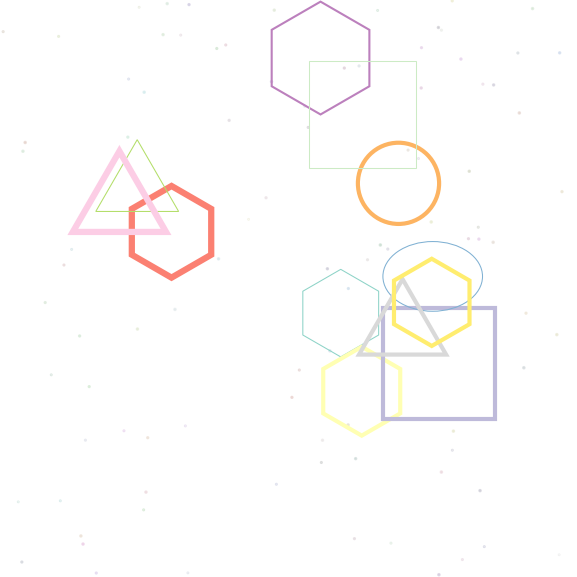[{"shape": "hexagon", "thickness": 0.5, "radius": 0.38, "center": [0.59, 0.457]}, {"shape": "hexagon", "thickness": 2, "radius": 0.38, "center": [0.626, 0.322]}, {"shape": "square", "thickness": 2, "radius": 0.48, "center": [0.76, 0.37]}, {"shape": "hexagon", "thickness": 3, "radius": 0.4, "center": [0.297, 0.598]}, {"shape": "oval", "thickness": 0.5, "radius": 0.43, "center": [0.749, 0.521]}, {"shape": "circle", "thickness": 2, "radius": 0.35, "center": [0.69, 0.682]}, {"shape": "triangle", "thickness": 0.5, "radius": 0.41, "center": [0.238, 0.674]}, {"shape": "triangle", "thickness": 3, "radius": 0.47, "center": [0.207, 0.644]}, {"shape": "triangle", "thickness": 2, "radius": 0.44, "center": [0.697, 0.429]}, {"shape": "hexagon", "thickness": 1, "radius": 0.49, "center": [0.555, 0.899]}, {"shape": "square", "thickness": 0.5, "radius": 0.46, "center": [0.628, 0.8]}, {"shape": "hexagon", "thickness": 2, "radius": 0.38, "center": [0.748, 0.476]}]